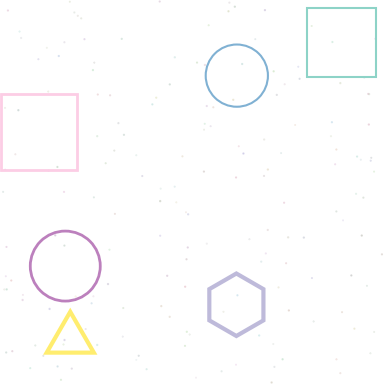[{"shape": "square", "thickness": 1.5, "radius": 0.45, "center": [0.887, 0.89]}, {"shape": "hexagon", "thickness": 3, "radius": 0.41, "center": [0.614, 0.208]}, {"shape": "circle", "thickness": 1.5, "radius": 0.4, "center": [0.615, 0.804]}, {"shape": "square", "thickness": 2, "radius": 0.49, "center": [0.102, 0.656]}, {"shape": "circle", "thickness": 2, "radius": 0.45, "center": [0.17, 0.309]}, {"shape": "triangle", "thickness": 3, "radius": 0.35, "center": [0.182, 0.119]}]